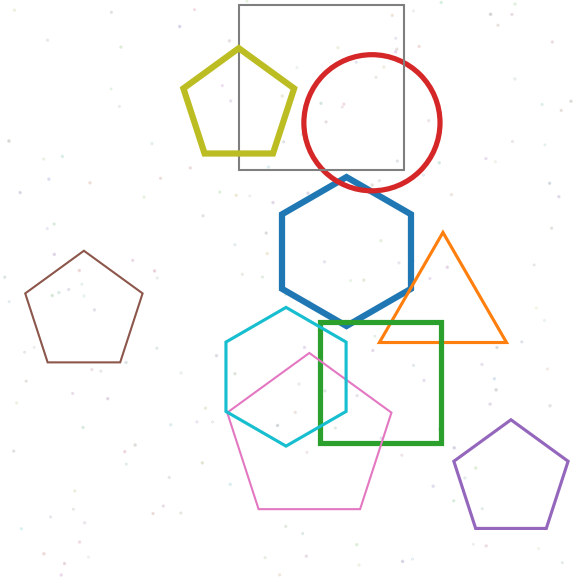[{"shape": "hexagon", "thickness": 3, "radius": 0.64, "center": [0.6, 0.564]}, {"shape": "triangle", "thickness": 1.5, "radius": 0.64, "center": [0.767, 0.47]}, {"shape": "square", "thickness": 2.5, "radius": 0.53, "center": [0.659, 0.337]}, {"shape": "circle", "thickness": 2.5, "radius": 0.59, "center": [0.644, 0.787]}, {"shape": "pentagon", "thickness": 1.5, "radius": 0.52, "center": [0.885, 0.168]}, {"shape": "pentagon", "thickness": 1, "radius": 0.53, "center": [0.145, 0.458]}, {"shape": "pentagon", "thickness": 1, "radius": 0.75, "center": [0.536, 0.238]}, {"shape": "square", "thickness": 1, "radius": 0.71, "center": [0.557, 0.848]}, {"shape": "pentagon", "thickness": 3, "radius": 0.5, "center": [0.413, 0.815]}, {"shape": "hexagon", "thickness": 1.5, "radius": 0.6, "center": [0.495, 0.347]}]